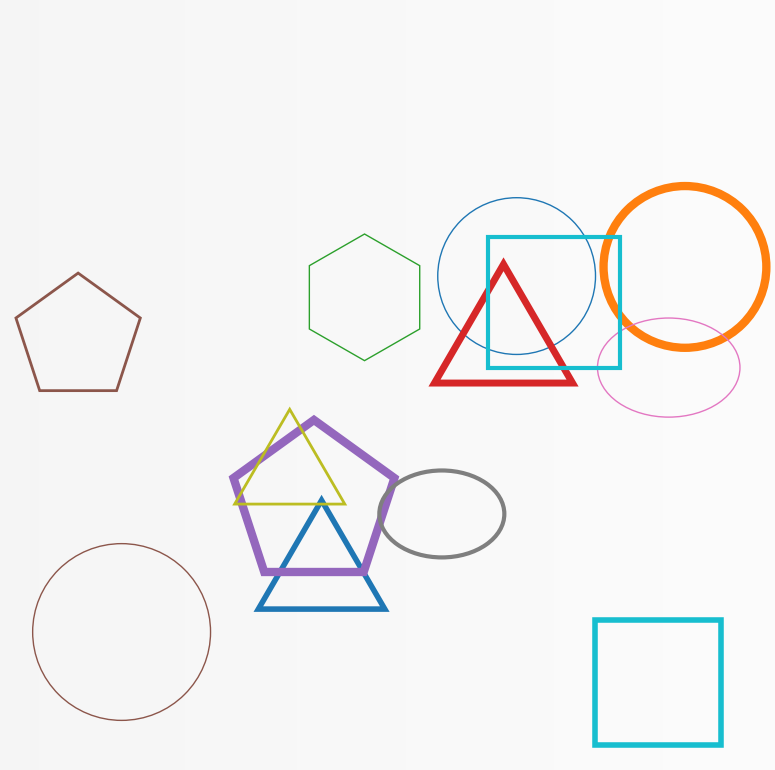[{"shape": "triangle", "thickness": 2, "radius": 0.47, "center": [0.415, 0.256]}, {"shape": "circle", "thickness": 0.5, "radius": 0.51, "center": [0.667, 0.641]}, {"shape": "circle", "thickness": 3, "radius": 0.53, "center": [0.884, 0.653]}, {"shape": "hexagon", "thickness": 0.5, "radius": 0.41, "center": [0.47, 0.614]}, {"shape": "triangle", "thickness": 2.5, "radius": 0.51, "center": [0.65, 0.554]}, {"shape": "pentagon", "thickness": 3, "radius": 0.55, "center": [0.405, 0.345]}, {"shape": "circle", "thickness": 0.5, "radius": 0.57, "center": [0.157, 0.179]}, {"shape": "pentagon", "thickness": 1, "radius": 0.42, "center": [0.101, 0.561]}, {"shape": "oval", "thickness": 0.5, "radius": 0.46, "center": [0.863, 0.523]}, {"shape": "oval", "thickness": 1.5, "radius": 0.4, "center": [0.57, 0.333]}, {"shape": "triangle", "thickness": 1, "radius": 0.41, "center": [0.374, 0.386]}, {"shape": "square", "thickness": 2, "radius": 0.41, "center": [0.849, 0.113]}, {"shape": "square", "thickness": 1.5, "radius": 0.42, "center": [0.715, 0.607]}]